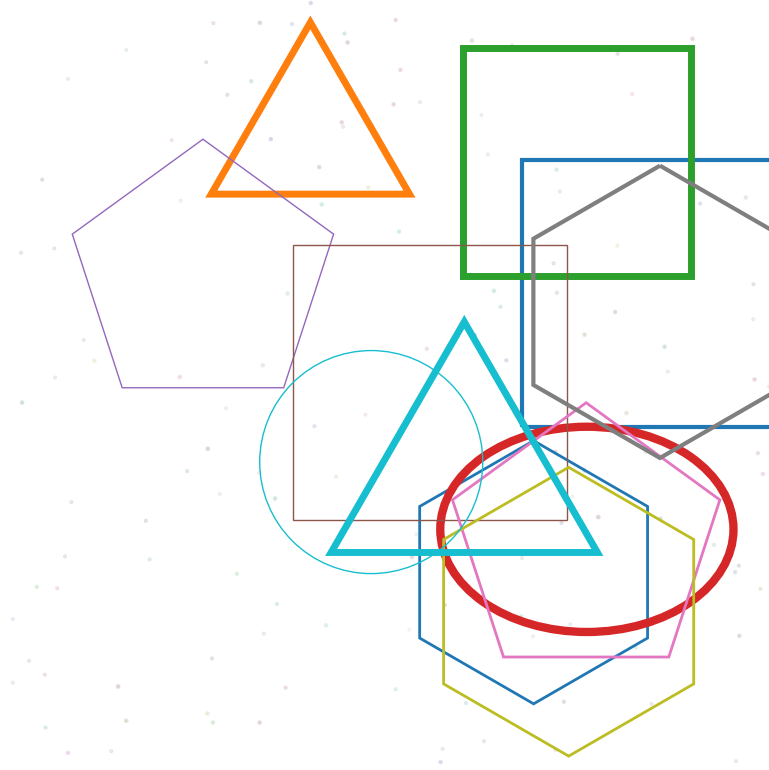[{"shape": "hexagon", "thickness": 1, "radius": 0.85, "center": [0.693, 0.257]}, {"shape": "square", "thickness": 1.5, "radius": 0.87, "center": [0.852, 0.619]}, {"shape": "triangle", "thickness": 2.5, "radius": 0.74, "center": [0.403, 0.822]}, {"shape": "square", "thickness": 2.5, "radius": 0.74, "center": [0.749, 0.79]}, {"shape": "oval", "thickness": 3, "radius": 0.95, "center": [0.762, 0.313]}, {"shape": "pentagon", "thickness": 0.5, "radius": 0.89, "center": [0.264, 0.641]}, {"shape": "square", "thickness": 0.5, "radius": 0.89, "center": [0.558, 0.503]}, {"shape": "pentagon", "thickness": 1, "radius": 0.91, "center": [0.761, 0.294]}, {"shape": "hexagon", "thickness": 1.5, "radius": 0.95, "center": [0.857, 0.595]}, {"shape": "hexagon", "thickness": 1, "radius": 0.94, "center": [0.739, 0.206]}, {"shape": "triangle", "thickness": 2.5, "radius": 1.0, "center": [0.603, 0.382]}, {"shape": "circle", "thickness": 0.5, "radius": 0.72, "center": [0.482, 0.4]}]